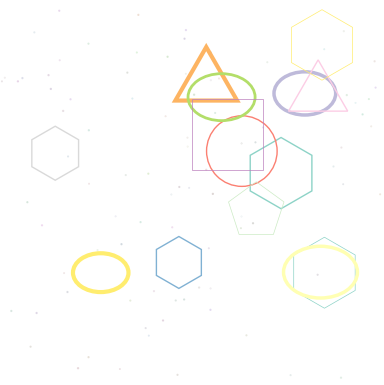[{"shape": "hexagon", "thickness": 1, "radius": 0.46, "center": [0.73, 0.55]}, {"shape": "hexagon", "thickness": 0.5, "radius": 0.46, "center": [0.843, 0.292]}, {"shape": "oval", "thickness": 2.5, "radius": 0.48, "center": [0.832, 0.293]}, {"shape": "oval", "thickness": 2.5, "radius": 0.4, "center": [0.792, 0.757]}, {"shape": "circle", "thickness": 1, "radius": 0.46, "center": [0.628, 0.608]}, {"shape": "hexagon", "thickness": 1, "radius": 0.34, "center": [0.465, 0.318]}, {"shape": "triangle", "thickness": 3, "radius": 0.46, "center": [0.536, 0.785]}, {"shape": "oval", "thickness": 2, "radius": 0.44, "center": [0.575, 0.748]}, {"shape": "triangle", "thickness": 1, "radius": 0.44, "center": [0.826, 0.756]}, {"shape": "hexagon", "thickness": 1, "radius": 0.35, "center": [0.143, 0.602]}, {"shape": "square", "thickness": 0.5, "radius": 0.46, "center": [0.591, 0.651]}, {"shape": "pentagon", "thickness": 0.5, "radius": 0.38, "center": [0.666, 0.452]}, {"shape": "oval", "thickness": 3, "radius": 0.36, "center": [0.262, 0.292]}, {"shape": "hexagon", "thickness": 0.5, "radius": 0.46, "center": [0.836, 0.883]}]